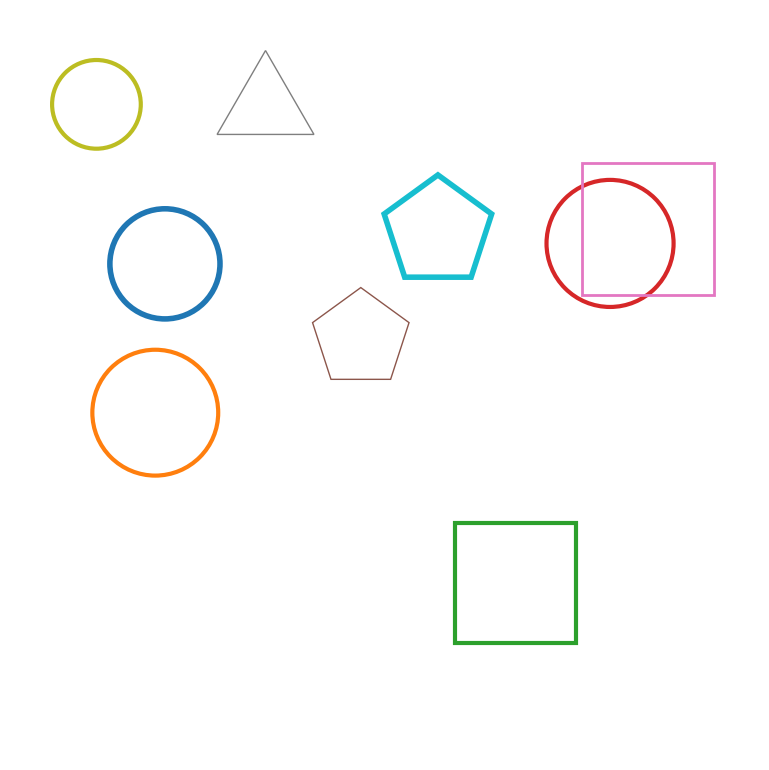[{"shape": "circle", "thickness": 2, "radius": 0.36, "center": [0.214, 0.657]}, {"shape": "circle", "thickness": 1.5, "radius": 0.41, "center": [0.202, 0.464]}, {"shape": "square", "thickness": 1.5, "radius": 0.39, "center": [0.669, 0.243]}, {"shape": "circle", "thickness": 1.5, "radius": 0.41, "center": [0.792, 0.684]}, {"shape": "pentagon", "thickness": 0.5, "radius": 0.33, "center": [0.469, 0.561]}, {"shape": "square", "thickness": 1, "radius": 0.43, "center": [0.841, 0.703]}, {"shape": "triangle", "thickness": 0.5, "radius": 0.36, "center": [0.345, 0.862]}, {"shape": "circle", "thickness": 1.5, "radius": 0.29, "center": [0.125, 0.864]}, {"shape": "pentagon", "thickness": 2, "radius": 0.37, "center": [0.569, 0.699]}]